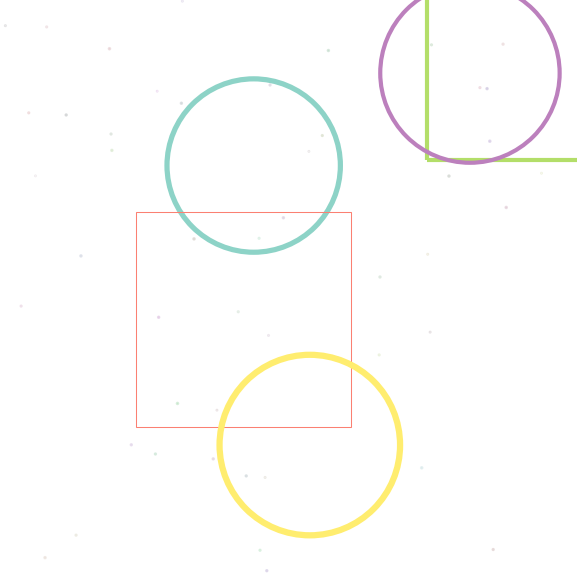[{"shape": "circle", "thickness": 2.5, "radius": 0.75, "center": [0.439, 0.712]}, {"shape": "square", "thickness": 0.5, "radius": 0.93, "center": [0.422, 0.446]}, {"shape": "square", "thickness": 2, "radius": 0.74, "center": [0.886, 0.869]}, {"shape": "circle", "thickness": 2, "radius": 0.78, "center": [0.814, 0.873]}, {"shape": "circle", "thickness": 3, "radius": 0.78, "center": [0.536, 0.228]}]